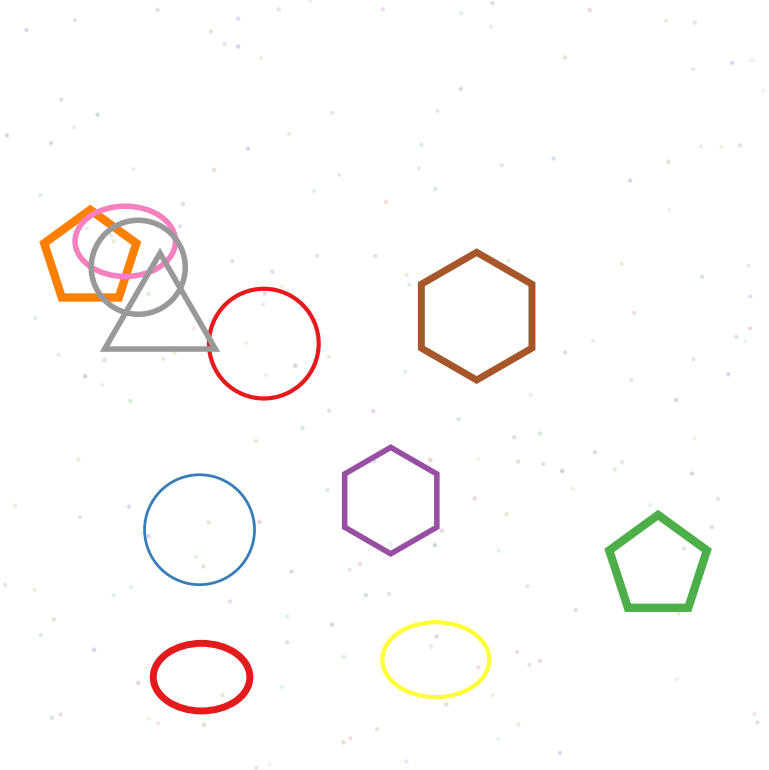[{"shape": "circle", "thickness": 1.5, "radius": 0.36, "center": [0.343, 0.554]}, {"shape": "oval", "thickness": 2.5, "radius": 0.31, "center": [0.262, 0.121]}, {"shape": "circle", "thickness": 1, "radius": 0.36, "center": [0.259, 0.312]}, {"shape": "pentagon", "thickness": 3, "radius": 0.33, "center": [0.855, 0.265]}, {"shape": "hexagon", "thickness": 2, "radius": 0.35, "center": [0.507, 0.35]}, {"shape": "pentagon", "thickness": 3, "radius": 0.31, "center": [0.117, 0.665]}, {"shape": "oval", "thickness": 1.5, "radius": 0.35, "center": [0.566, 0.143]}, {"shape": "hexagon", "thickness": 2.5, "radius": 0.41, "center": [0.619, 0.589]}, {"shape": "oval", "thickness": 2, "radius": 0.33, "center": [0.163, 0.687]}, {"shape": "circle", "thickness": 2, "radius": 0.31, "center": [0.18, 0.653]}, {"shape": "triangle", "thickness": 2, "radius": 0.42, "center": [0.208, 0.588]}]